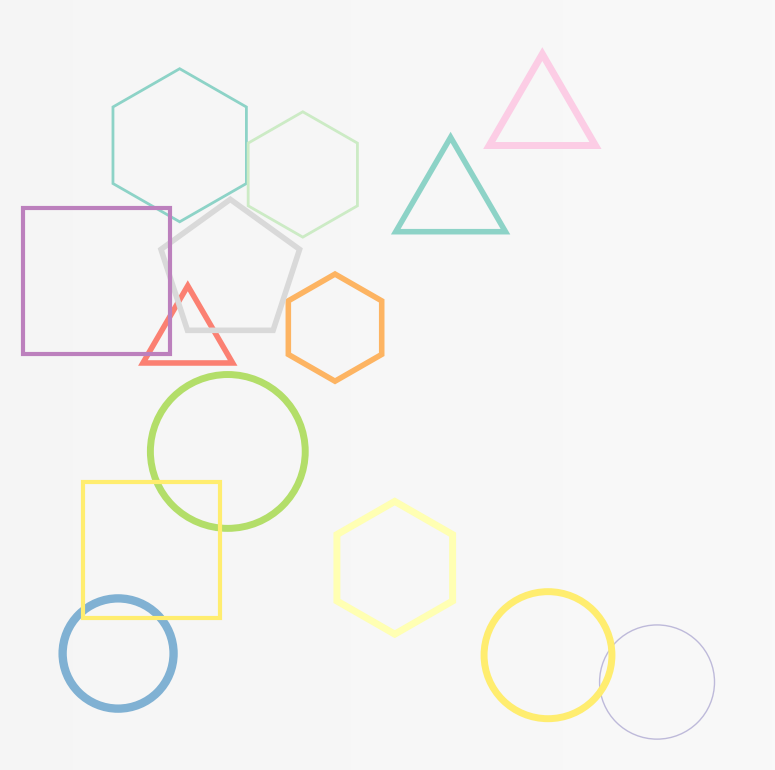[{"shape": "hexagon", "thickness": 1, "radius": 0.5, "center": [0.232, 0.811]}, {"shape": "triangle", "thickness": 2, "radius": 0.41, "center": [0.581, 0.74]}, {"shape": "hexagon", "thickness": 2.5, "radius": 0.43, "center": [0.509, 0.263]}, {"shape": "circle", "thickness": 0.5, "radius": 0.37, "center": [0.848, 0.114]}, {"shape": "triangle", "thickness": 2, "radius": 0.33, "center": [0.242, 0.562]}, {"shape": "circle", "thickness": 3, "radius": 0.36, "center": [0.152, 0.151]}, {"shape": "hexagon", "thickness": 2, "radius": 0.35, "center": [0.432, 0.575]}, {"shape": "circle", "thickness": 2.5, "radius": 0.5, "center": [0.294, 0.414]}, {"shape": "triangle", "thickness": 2.5, "radius": 0.4, "center": [0.7, 0.851]}, {"shape": "pentagon", "thickness": 2, "radius": 0.47, "center": [0.297, 0.647]}, {"shape": "square", "thickness": 1.5, "radius": 0.47, "center": [0.124, 0.635]}, {"shape": "hexagon", "thickness": 1, "radius": 0.41, "center": [0.391, 0.773]}, {"shape": "circle", "thickness": 2.5, "radius": 0.41, "center": [0.707, 0.149]}, {"shape": "square", "thickness": 1.5, "radius": 0.44, "center": [0.195, 0.286]}]